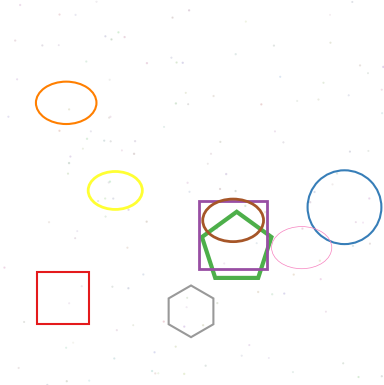[{"shape": "square", "thickness": 1.5, "radius": 0.34, "center": [0.163, 0.226]}, {"shape": "circle", "thickness": 1.5, "radius": 0.48, "center": [0.895, 0.462]}, {"shape": "pentagon", "thickness": 3, "radius": 0.47, "center": [0.615, 0.355]}, {"shape": "square", "thickness": 2, "radius": 0.44, "center": [0.605, 0.39]}, {"shape": "oval", "thickness": 1.5, "radius": 0.39, "center": [0.172, 0.733]}, {"shape": "oval", "thickness": 2, "radius": 0.35, "center": [0.299, 0.505]}, {"shape": "oval", "thickness": 2, "radius": 0.39, "center": [0.606, 0.428]}, {"shape": "oval", "thickness": 0.5, "radius": 0.39, "center": [0.784, 0.357]}, {"shape": "hexagon", "thickness": 1.5, "radius": 0.34, "center": [0.496, 0.191]}]